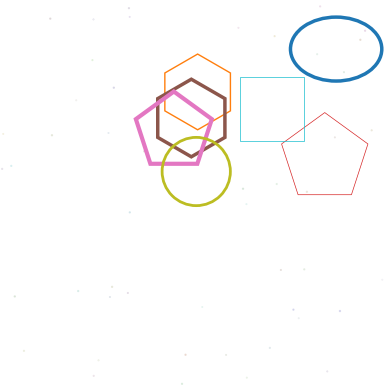[{"shape": "oval", "thickness": 2.5, "radius": 0.59, "center": [0.873, 0.873]}, {"shape": "hexagon", "thickness": 1, "radius": 0.49, "center": [0.513, 0.761]}, {"shape": "pentagon", "thickness": 0.5, "radius": 0.59, "center": [0.844, 0.59]}, {"shape": "hexagon", "thickness": 2.5, "radius": 0.5, "center": [0.497, 0.693]}, {"shape": "pentagon", "thickness": 3, "radius": 0.52, "center": [0.452, 0.659]}, {"shape": "circle", "thickness": 2, "radius": 0.44, "center": [0.51, 0.555]}, {"shape": "square", "thickness": 0.5, "radius": 0.42, "center": [0.707, 0.716]}]